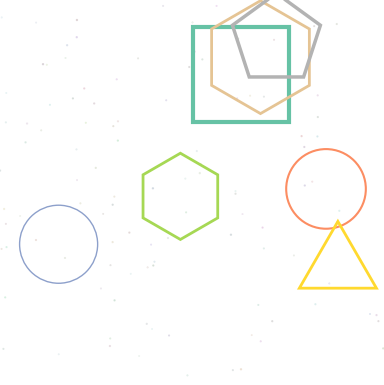[{"shape": "square", "thickness": 3, "radius": 0.62, "center": [0.625, 0.807]}, {"shape": "circle", "thickness": 1.5, "radius": 0.52, "center": [0.847, 0.509]}, {"shape": "circle", "thickness": 1, "radius": 0.51, "center": [0.152, 0.366]}, {"shape": "hexagon", "thickness": 2, "radius": 0.56, "center": [0.469, 0.49]}, {"shape": "triangle", "thickness": 2, "radius": 0.58, "center": [0.878, 0.309]}, {"shape": "hexagon", "thickness": 2, "radius": 0.73, "center": [0.677, 0.852]}, {"shape": "pentagon", "thickness": 2.5, "radius": 0.6, "center": [0.718, 0.897]}]